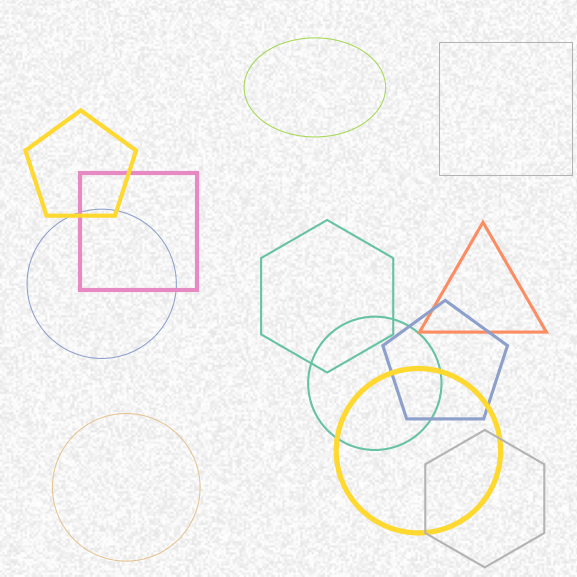[{"shape": "circle", "thickness": 1, "radius": 0.58, "center": [0.649, 0.335]}, {"shape": "hexagon", "thickness": 1, "radius": 0.66, "center": [0.567, 0.486]}, {"shape": "triangle", "thickness": 1.5, "radius": 0.63, "center": [0.836, 0.488]}, {"shape": "pentagon", "thickness": 1.5, "radius": 0.57, "center": [0.771, 0.366]}, {"shape": "circle", "thickness": 0.5, "radius": 0.65, "center": [0.176, 0.508]}, {"shape": "square", "thickness": 2, "radius": 0.51, "center": [0.239, 0.598]}, {"shape": "oval", "thickness": 0.5, "radius": 0.61, "center": [0.545, 0.848]}, {"shape": "pentagon", "thickness": 2, "radius": 0.5, "center": [0.14, 0.707]}, {"shape": "circle", "thickness": 2.5, "radius": 0.71, "center": [0.725, 0.219]}, {"shape": "circle", "thickness": 0.5, "radius": 0.64, "center": [0.219, 0.155]}, {"shape": "hexagon", "thickness": 1, "radius": 0.59, "center": [0.839, 0.136]}, {"shape": "square", "thickness": 0.5, "radius": 0.58, "center": [0.875, 0.811]}]